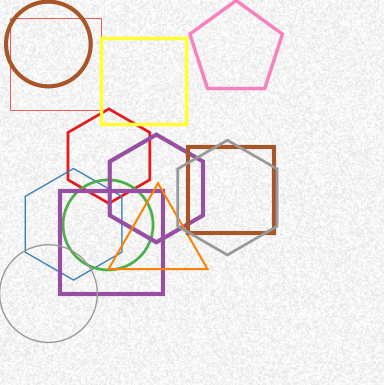[{"shape": "hexagon", "thickness": 2, "radius": 0.61, "center": [0.283, 0.594]}, {"shape": "square", "thickness": 0.5, "radius": 0.59, "center": [0.143, 0.833]}, {"shape": "hexagon", "thickness": 1, "radius": 0.72, "center": [0.191, 0.417]}, {"shape": "circle", "thickness": 2, "radius": 0.58, "center": [0.281, 0.416]}, {"shape": "square", "thickness": 3, "radius": 0.67, "center": [0.29, 0.369]}, {"shape": "hexagon", "thickness": 3, "radius": 0.7, "center": [0.406, 0.511]}, {"shape": "triangle", "thickness": 1.5, "radius": 0.74, "center": [0.411, 0.375]}, {"shape": "square", "thickness": 2.5, "radius": 0.56, "center": [0.373, 0.79]}, {"shape": "square", "thickness": 3, "radius": 0.56, "center": [0.6, 0.507]}, {"shape": "circle", "thickness": 3, "radius": 0.55, "center": [0.126, 0.886]}, {"shape": "pentagon", "thickness": 2.5, "radius": 0.63, "center": [0.613, 0.872]}, {"shape": "hexagon", "thickness": 2, "radius": 0.74, "center": [0.591, 0.487]}, {"shape": "circle", "thickness": 1, "radius": 0.63, "center": [0.126, 0.237]}]